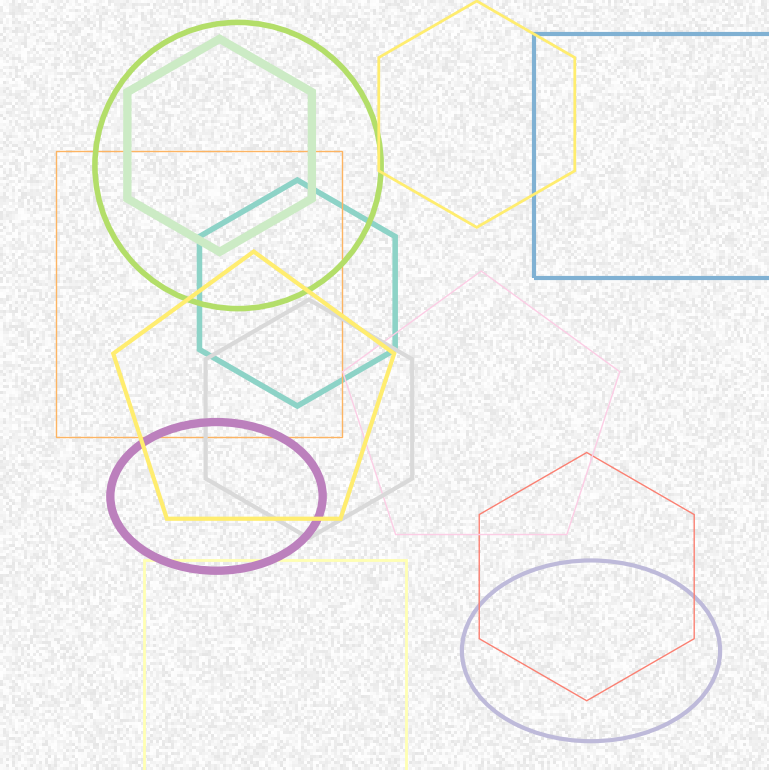[{"shape": "hexagon", "thickness": 2, "radius": 0.73, "center": [0.386, 0.619]}, {"shape": "square", "thickness": 1, "radius": 0.85, "center": [0.357, 0.103]}, {"shape": "oval", "thickness": 1.5, "radius": 0.84, "center": [0.768, 0.155]}, {"shape": "hexagon", "thickness": 0.5, "radius": 0.81, "center": [0.762, 0.251]}, {"shape": "square", "thickness": 1.5, "radius": 0.79, "center": [0.852, 0.798]}, {"shape": "square", "thickness": 0.5, "radius": 0.93, "center": [0.259, 0.619]}, {"shape": "circle", "thickness": 2, "radius": 0.93, "center": [0.309, 0.785]}, {"shape": "pentagon", "thickness": 0.5, "radius": 0.95, "center": [0.625, 0.459]}, {"shape": "hexagon", "thickness": 1.5, "radius": 0.77, "center": [0.401, 0.456]}, {"shape": "oval", "thickness": 3, "radius": 0.69, "center": [0.281, 0.355]}, {"shape": "hexagon", "thickness": 3, "radius": 0.69, "center": [0.285, 0.811]}, {"shape": "pentagon", "thickness": 1.5, "radius": 0.96, "center": [0.329, 0.482]}, {"shape": "hexagon", "thickness": 1, "radius": 0.73, "center": [0.619, 0.852]}]